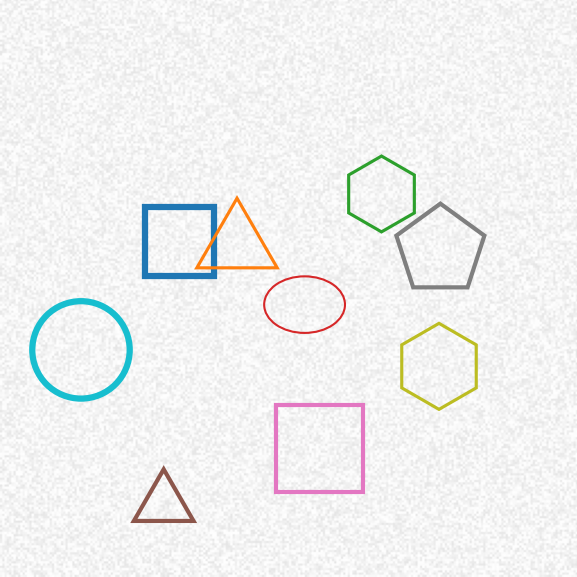[{"shape": "square", "thickness": 3, "radius": 0.3, "center": [0.311, 0.581]}, {"shape": "triangle", "thickness": 1.5, "radius": 0.4, "center": [0.41, 0.576]}, {"shape": "hexagon", "thickness": 1.5, "radius": 0.33, "center": [0.661, 0.663]}, {"shape": "oval", "thickness": 1, "radius": 0.35, "center": [0.527, 0.472]}, {"shape": "triangle", "thickness": 2, "radius": 0.3, "center": [0.283, 0.127]}, {"shape": "square", "thickness": 2, "radius": 0.38, "center": [0.553, 0.223]}, {"shape": "pentagon", "thickness": 2, "radius": 0.4, "center": [0.763, 0.566]}, {"shape": "hexagon", "thickness": 1.5, "radius": 0.37, "center": [0.76, 0.365]}, {"shape": "circle", "thickness": 3, "radius": 0.42, "center": [0.14, 0.393]}]